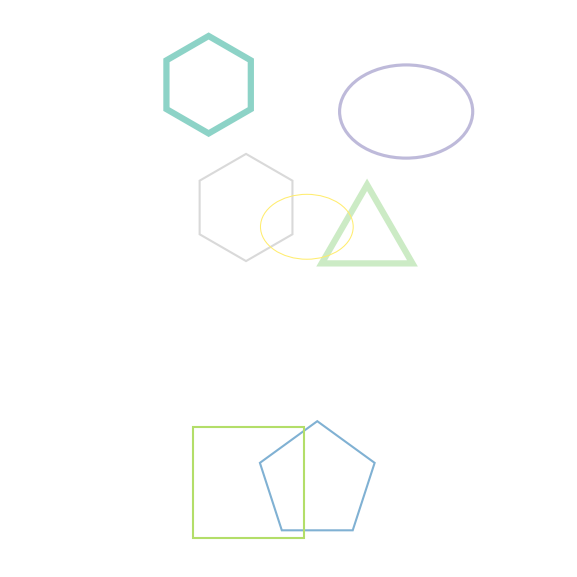[{"shape": "hexagon", "thickness": 3, "radius": 0.42, "center": [0.361, 0.852]}, {"shape": "oval", "thickness": 1.5, "radius": 0.58, "center": [0.703, 0.806]}, {"shape": "pentagon", "thickness": 1, "radius": 0.52, "center": [0.549, 0.165]}, {"shape": "square", "thickness": 1, "radius": 0.48, "center": [0.43, 0.163]}, {"shape": "hexagon", "thickness": 1, "radius": 0.46, "center": [0.426, 0.64]}, {"shape": "triangle", "thickness": 3, "radius": 0.45, "center": [0.636, 0.588]}, {"shape": "oval", "thickness": 0.5, "radius": 0.4, "center": [0.531, 0.606]}]